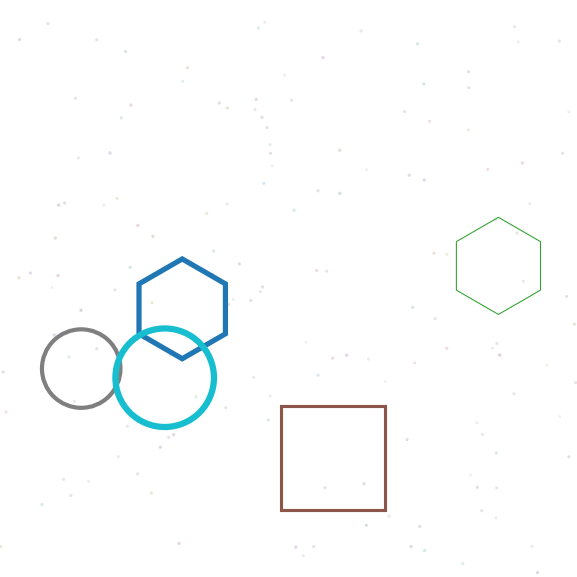[{"shape": "hexagon", "thickness": 2.5, "radius": 0.43, "center": [0.316, 0.464]}, {"shape": "hexagon", "thickness": 0.5, "radius": 0.42, "center": [0.863, 0.539]}, {"shape": "square", "thickness": 1.5, "radius": 0.45, "center": [0.577, 0.206]}, {"shape": "circle", "thickness": 2, "radius": 0.34, "center": [0.141, 0.361]}, {"shape": "circle", "thickness": 3, "radius": 0.43, "center": [0.285, 0.345]}]